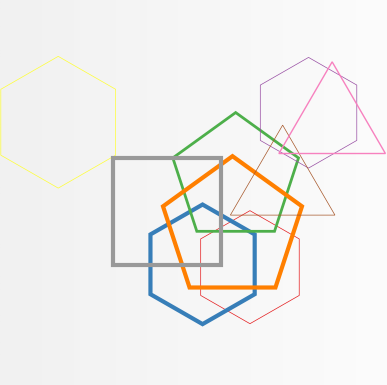[{"shape": "hexagon", "thickness": 0.5, "radius": 0.73, "center": [0.645, 0.306]}, {"shape": "hexagon", "thickness": 3, "radius": 0.78, "center": [0.523, 0.313]}, {"shape": "pentagon", "thickness": 2, "radius": 0.85, "center": [0.608, 0.537]}, {"shape": "hexagon", "thickness": 0.5, "radius": 0.72, "center": [0.796, 0.707]}, {"shape": "pentagon", "thickness": 3, "radius": 0.94, "center": [0.6, 0.406]}, {"shape": "hexagon", "thickness": 0.5, "radius": 0.86, "center": [0.15, 0.683]}, {"shape": "triangle", "thickness": 0.5, "radius": 0.78, "center": [0.729, 0.519]}, {"shape": "triangle", "thickness": 1, "radius": 0.79, "center": [0.857, 0.681]}, {"shape": "square", "thickness": 3, "radius": 0.7, "center": [0.43, 0.45]}]